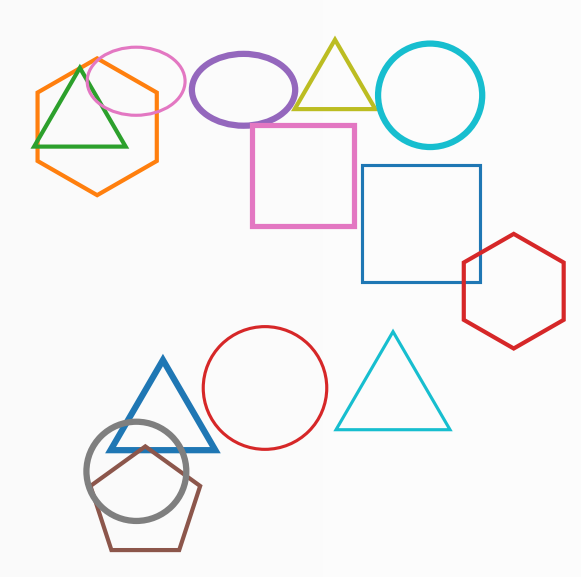[{"shape": "triangle", "thickness": 3, "radius": 0.52, "center": [0.28, 0.272]}, {"shape": "square", "thickness": 1.5, "radius": 0.51, "center": [0.724, 0.612]}, {"shape": "hexagon", "thickness": 2, "radius": 0.59, "center": [0.167, 0.78]}, {"shape": "triangle", "thickness": 2, "radius": 0.45, "center": [0.137, 0.791]}, {"shape": "hexagon", "thickness": 2, "radius": 0.5, "center": [0.884, 0.495]}, {"shape": "circle", "thickness": 1.5, "radius": 0.53, "center": [0.456, 0.327]}, {"shape": "oval", "thickness": 3, "radius": 0.44, "center": [0.419, 0.844]}, {"shape": "pentagon", "thickness": 2, "radius": 0.5, "center": [0.25, 0.127]}, {"shape": "oval", "thickness": 1.5, "radius": 0.42, "center": [0.234, 0.858]}, {"shape": "square", "thickness": 2.5, "radius": 0.44, "center": [0.521, 0.696]}, {"shape": "circle", "thickness": 3, "radius": 0.43, "center": [0.235, 0.183]}, {"shape": "triangle", "thickness": 2, "radius": 0.4, "center": [0.576, 0.85]}, {"shape": "triangle", "thickness": 1.5, "radius": 0.57, "center": [0.676, 0.312]}, {"shape": "circle", "thickness": 3, "radius": 0.45, "center": [0.74, 0.834]}]